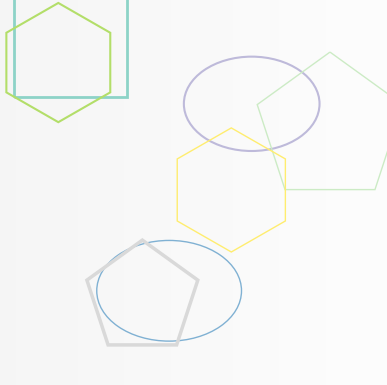[{"shape": "square", "thickness": 2, "radius": 0.73, "center": [0.183, 0.895]}, {"shape": "oval", "thickness": 1.5, "radius": 0.88, "center": [0.65, 0.73]}, {"shape": "oval", "thickness": 1, "radius": 0.93, "center": [0.436, 0.245]}, {"shape": "hexagon", "thickness": 1.5, "radius": 0.77, "center": [0.15, 0.838]}, {"shape": "pentagon", "thickness": 2.5, "radius": 0.75, "center": [0.367, 0.226]}, {"shape": "pentagon", "thickness": 1, "radius": 0.99, "center": [0.852, 0.667]}, {"shape": "hexagon", "thickness": 1, "radius": 0.81, "center": [0.597, 0.507]}]